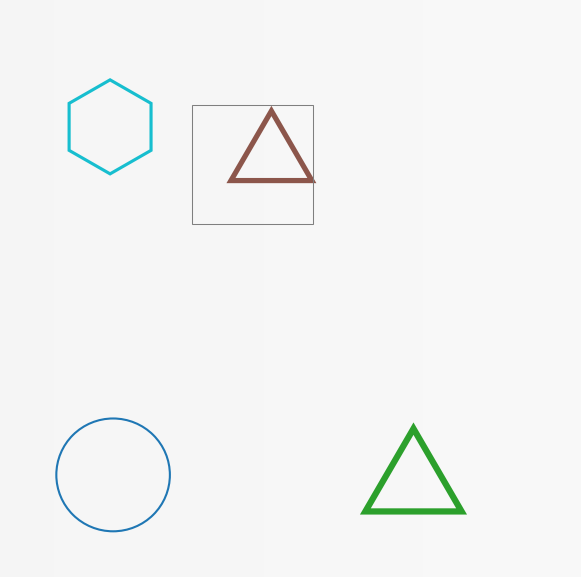[{"shape": "circle", "thickness": 1, "radius": 0.49, "center": [0.195, 0.177]}, {"shape": "triangle", "thickness": 3, "radius": 0.48, "center": [0.711, 0.161]}, {"shape": "triangle", "thickness": 2.5, "radius": 0.4, "center": [0.467, 0.727]}, {"shape": "square", "thickness": 0.5, "radius": 0.52, "center": [0.435, 0.714]}, {"shape": "hexagon", "thickness": 1.5, "radius": 0.41, "center": [0.189, 0.779]}]